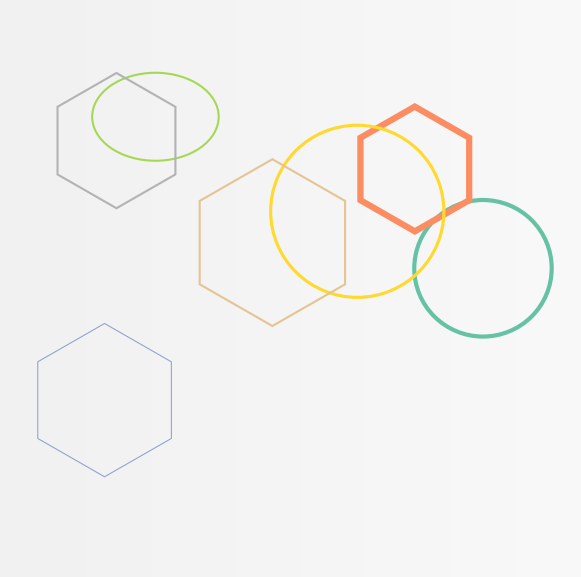[{"shape": "circle", "thickness": 2, "radius": 0.59, "center": [0.831, 0.535]}, {"shape": "hexagon", "thickness": 3, "radius": 0.54, "center": [0.714, 0.707]}, {"shape": "hexagon", "thickness": 0.5, "radius": 0.66, "center": [0.18, 0.306]}, {"shape": "oval", "thickness": 1, "radius": 0.54, "center": [0.267, 0.797]}, {"shape": "circle", "thickness": 1.5, "radius": 0.75, "center": [0.615, 0.633]}, {"shape": "hexagon", "thickness": 1, "radius": 0.72, "center": [0.469, 0.579]}, {"shape": "hexagon", "thickness": 1, "radius": 0.59, "center": [0.2, 0.756]}]